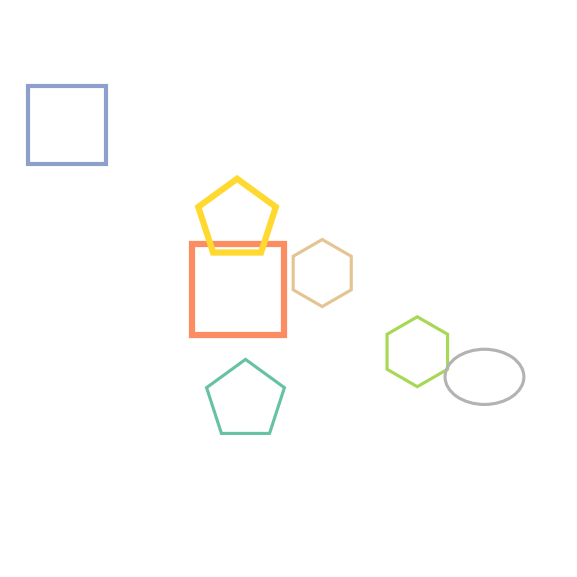[{"shape": "pentagon", "thickness": 1.5, "radius": 0.35, "center": [0.425, 0.306]}, {"shape": "square", "thickness": 3, "radius": 0.4, "center": [0.413, 0.498]}, {"shape": "square", "thickness": 2, "radius": 0.34, "center": [0.116, 0.783]}, {"shape": "hexagon", "thickness": 1.5, "radius": 0.3, "center": [0.723, 0.39]}, {"shape": "pentagon", "thickness": 3, "radius": 0.35, "center": [0.411, 0.619]}, {"shape": "hexagon", "thickness": 1.5, "radius": 0.29, "center": [0.558, 0.526]}, {"shape": "oval", "thickness": 1.5, "radius": 0.34, "center": [0.839, 0.347]}]